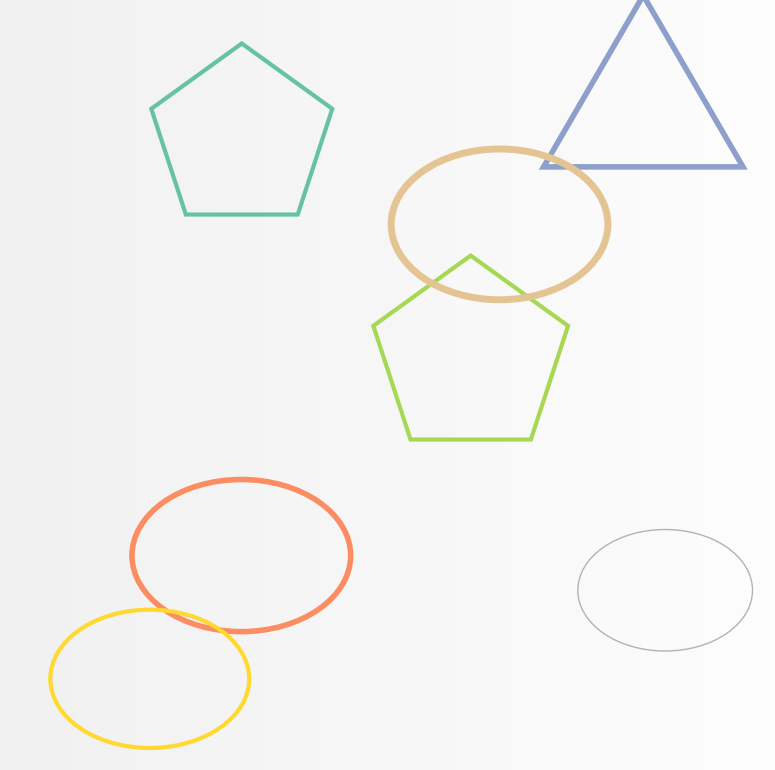[{"shape": "pentagon", "thickness": 1.5, "radius": 0.61, "center": [0.312, 0.821]}, {"shape": "oval", "thickness": 2, "radius": 0.71, "center": [0.311, 0.278]}, {"shape": "triangle", "thickness": 2, "radius": 0.74, "center": [0.83, 0.858]}, {"shape": "pentagon", "thickness": 1.5, "radius": 0.66, "center": [0.607, 0.536]}, {"shape": "oval", "thickness": 1.5, "radius": 0.64, "center": [0.193, 0.118]}, {"shape": "oval", "thickness": 2.5, "radius": 0.7, "center": [0.645, 0.709]}, {"shape": "oval", "thickness": 0.5, "radius": 0.56, "center": [0.858, 0.233]}]